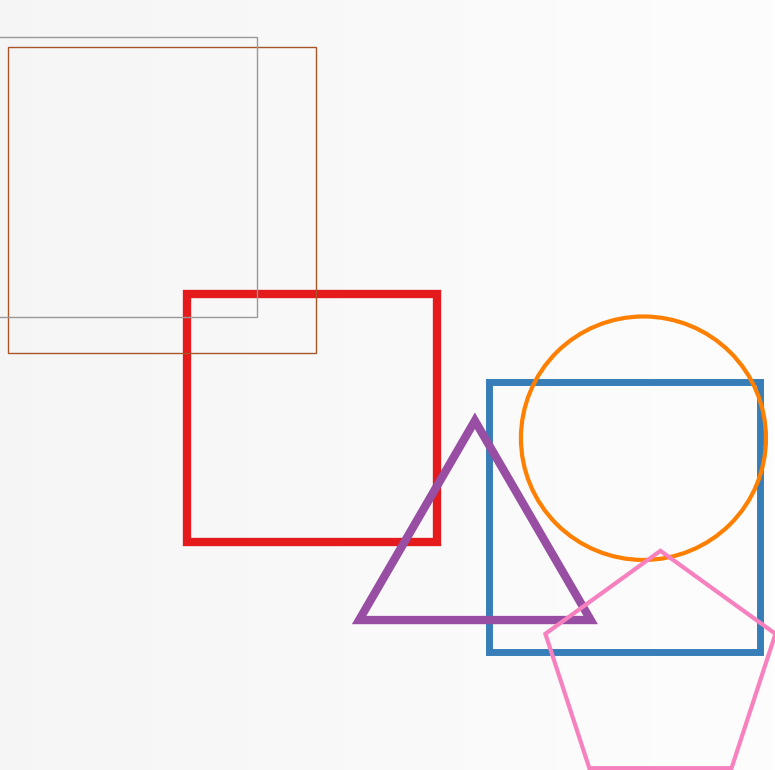[{"shape": "square", "thickness": 3, "radius": 0.81, "center": [0.402, 0.457]}, {"shape": "square", "thickness": 2.5, "radius": 0.87, "center": [0.806, 0.328]}, {"shape": "triangle", "thickness": 3, "radius": 0.86, "center": [0.613, 0.281]}, {"shape": "circle", "thickness": 1.5, "radius": 0.79, "center": [0.83, 0.431]}, {"shape": "square", "thickness": 0.5, "radius": 0.99, "center": [0.209, 0.741]}, {"shape": "pentagon", "thickness": 1.5, "radius": 0.78, "center": [0.852, 0.129]}, {"shape": "square", "thickness": 0.5, "radius": 0.91, "center": [0.149, 0.771]}]